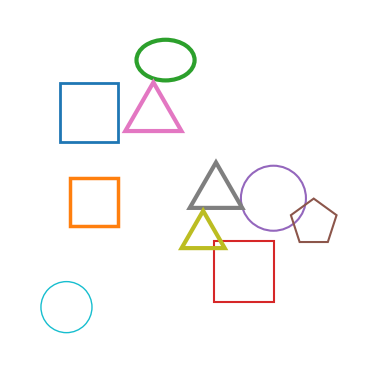[{"shape": "square", "thickness": 2, "radius": 0.38, "center": [0.231, 0.707]}, {"shape": "square", "thickness": 2.5, "radius": 0.31, "center": [0.245, 0.475]}, {"shape": "oval", "thickness": 3, "radius": 0.38, "center": [0.43, 0.844]}, {"shape": "square", "thickness": 1.5, "radius": 0.39, "center": [0.634, 0.295]}, {"shape": "circle", "thickness": 1.5, "radius": 0.42, "center": [0.71, 0.485]}, {"shape": "pentagon", "thickness": 1.5, "radius": 0.31, "center": [0.815, 0.422]}, {"shape": "triangle", "thickness": 3, "radius": 0.42, "center": [0.398, 0.702]}, {"shape": "triangle", "thickness": 3, "radius": 0.39, "center": [0.561, 0.499]}, {"shape": "triangle", "thickness": 3, "radius": 0.32, "center": [0.528, 0.388]}, {"shape": "circle", "thickness": 1, "radius": 0.33, "center": [0.173, 0.202]}]